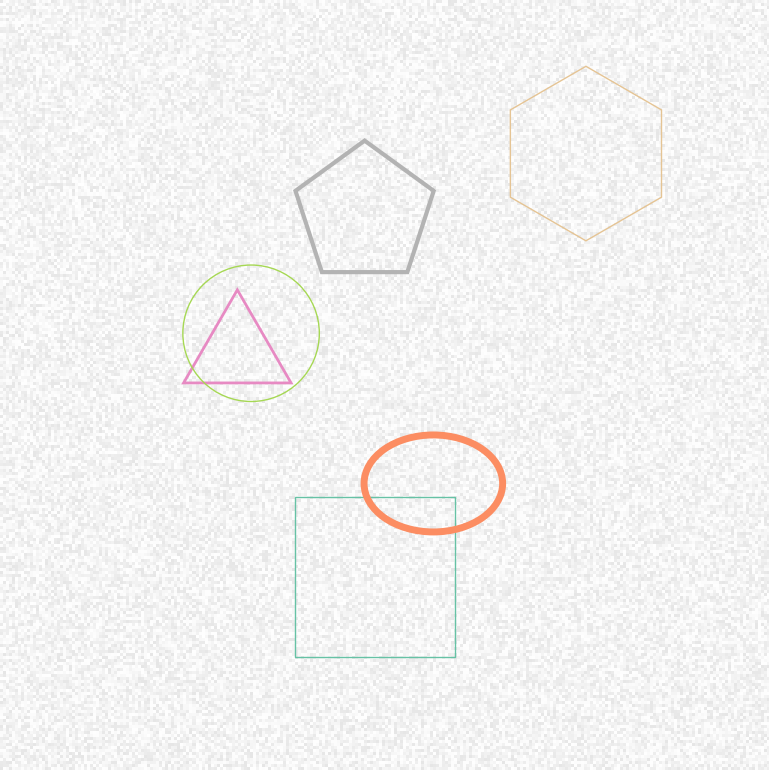[{"shape": "square", "thickness": 0.5, "radius": 0.52, "center": [0.488, 0.251]}, {"shape": "oval", "thickness": 2.5, "radius": 0.45, "center": [0.563, 0.372]}, {"shape": "triangle", "thickness": 1, "radius": 0.4, "center": [0.308, 0.543]}, {"shape": "circle", "thickness": 0.5, "radius": 0.44, "center": [0.326, 0.567]}, {"shape": "hexagon", "thickness": 0.5, "radius": 0.57, "center": [0.761, 0.801]}, {"shape": "pentagon", "thickness": 1.5, "radius": 0.47, "center": [0.474, 0.723]}]